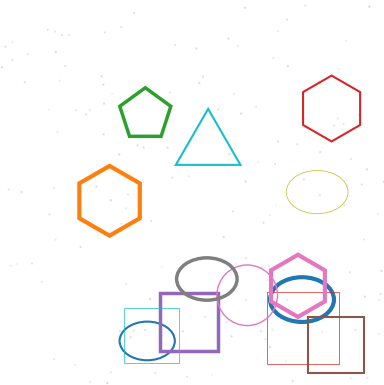[{"shape": "oval", "thickness": 3, "radius": 0.41, "center": [0.784, 0.222]}, {"shape": "oval", "thickness": 1.5, "radius": 0.36, "center": [0.382, 0.114]}, {"shape": "hexagon", "thickness": 3, "radius": 0.45, "center": [0.285, 0.478]}, {"shape": "pentagon", "thickness": 2.5, "radius": 0.35, "center": [0.377, 0.702]}, {"shape": "square", "thickness": 0.5, "radius": 0.47, "center": [0.788, 0.149]}, {"shape": "hexagon", "thickness": 1.5, "radius": 0.43, "center": [0.861, 0.718]}, {"shape": "square", "thickness": 2.5, "radius": 0.37, "center": [0.491, 0.163]}, {"shape": "square", "thickness": 1.5, "radius": 0.36, "center": [0.873, 0.104]}, {"shape": "hexagon", "thickness": 3, "radius": 0.4, "center": [0.774, 0.258]}, {"shape": "circle", "thickness": 1, "radius": 0.39, "center": [0.642, 0.233]}, {"shape": "oval", "thickness": 2.5, "radius": 0.39, "center": [0.537, 0.275]}, {"shape": "oval", "thickness": 0.5, "radius": 0.4, "center": [0.824, 0.501]}, {"shape": "square", "thickness": 0.5, "radius": 0.36, "center": [0.394, 0.128]}, {"shape": "triangle", "thickness": 1.5, "radius": 0.48, "center": [0.541, 0.62]}]